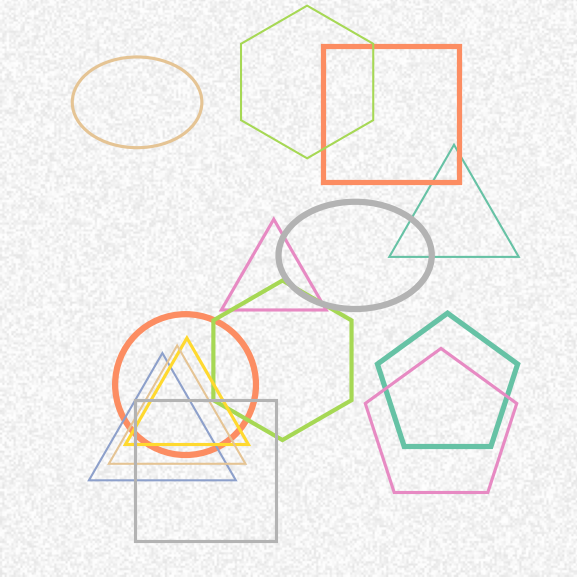[{"shape": "pentagon", "thickness": 2.5, "radius": 0.64, "center": [0.775, 0.329]}, {"shape": "triangle", "thickness": 1, "radius": 0.65, "center": [0.786, 0.619]}, {"shape": "square", "thickness": 2.5, "radius": 0.59, "center": [0.678, 0.802]}, {"shape": "circle", "thickness": 3, "radius": 0.61, "center": [0.321, 0.333]}, {"shape": "triangle", "thickness": 1, "radius": 0.73, "center": [0.281, 0.241]}, {"shape": "triangle", "thickness": 1.5, "radius": 0.52, "center": [0.474, 0.515]}, {"shape": "pentagon", "thickness": 1.5, "radius": 0.69, "center": [0.764, 0.258]}, {"shape": "hexagon", "thickness": 2, "radius": 0.69, "center": [0.489, 0.375]}, {"shape": "hexagon", "thickness": 1, "radius": 0.66, "center": [0.532, 0.857]}, {"shape": "triangle", "thickness": 1.5, "radius": 0.61, "center": [0.324, 0.291]}, {"shape": "oval", "thickness": 1.5, "radius": 0.56, "center": [0.237, 0.822]}, {"shape": "triangle", "thickness": 1, "radius": 0.68, "center": [0.307, 0.264]}, {"shape": "square", "thickness": 1.5, "radius": 0.61, "center": [0.356, 0.185]}, {"shape": "oval", "thickness": 3, "radius": 0.66, "center": [0.615, 0.557]}]